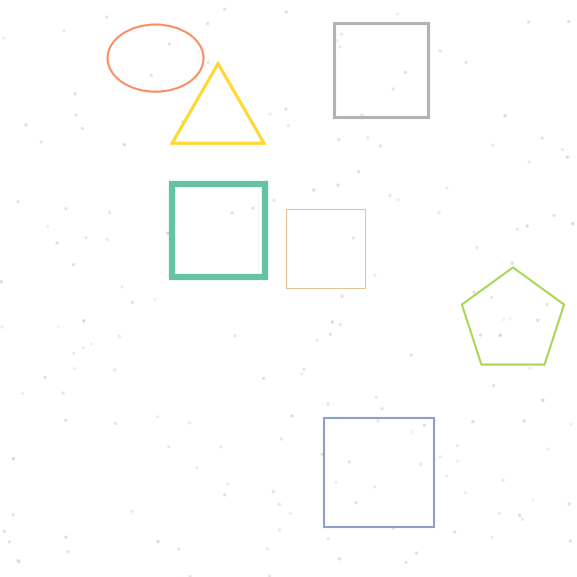[{"shape": "square", "thickness": 3, "radius": 0.4, "center": [0.379, 0.6]}, {"shape": "oval", "thickness": 1, "radius": 0.42, "center": [0.269, 0.898]}, {"shape": "square", "thickness": 1, "radius": 0.47, "center": [0.656, 0.181]}, {"shape": "pentagon", "thickness": 1, "radius": 0.46, "center": [0.888, 0.443]}, {"shape": "triangle", "thickness": 1.5, "radius": 0.46, "center": [0.378, 0.797]}, {"shape": "square", "thickness": 0.5, "radius": 0.34, "center": [0.564, 0.568]}, {"shape": "square", "thickness": 1.5, "radius": 0.41, "center": [0.659, 0.878]}]